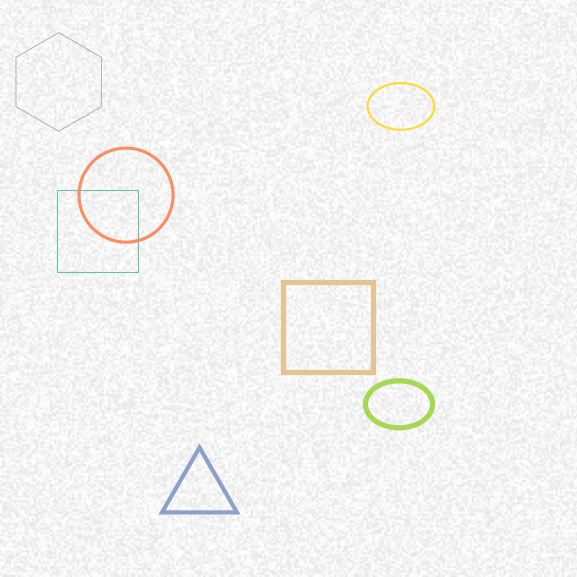[{"shape": "square", "thickness": 0.5, "radius": 0.35, "center": [0.169, 0.599]}, {"shape": "circle", "thickness": 1.5, "radius": 0.41, "center": [0.218, 0.661]}, {"shape": "triangle", "thickness": 2, "radius": 0.37, "center": [0.345, 0.149]}, {"shape": "oval", "thickness": 2.5, "radius": 0.29, "center": [0.691, 0.299]}, {"shape": "oval", "thickness": 1, "radius": 0.29, "center": [0.694, 0.815]}, {"shape": "square", "thickness": 2.5, "radius": 0.39, "center": [0.568, 0.433]}, {"shape": "hexagon", "thickness": 0.5, "radius": 0.43, "center": [0.102, 0.857]}]